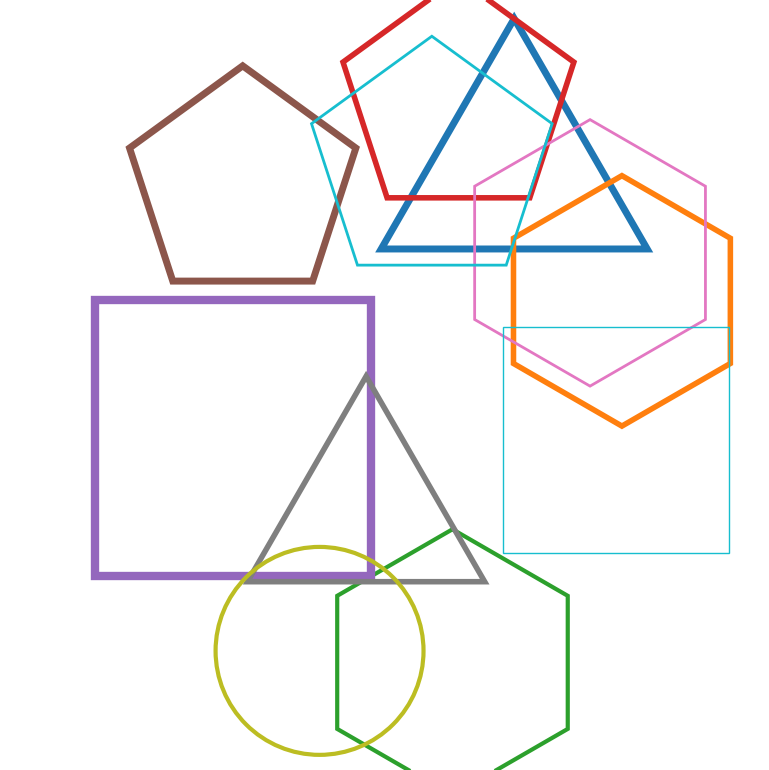[{"shape": "triangle", "thickness": 2.5, "radius": 1.0, "center": [0.668, 0.776]}, {"shape": "hexagon", "thickness": 2, "radius": 0.81, "center": [0.808, 0.609]}, {"shape": "hexagon", "thickness": 1.5, "radius": 0.86, "center": [0.588, 0.14]}, {"shape": "pentagon", "thickness": 2, "radius": 0.79, "center": [0.595, 0.871]}, {"shape": "square", "thickness": 3, "radius": 0.9, "center": [0.303, 0.431]}, {"shape": "pentagon", "thickness": 2.5, "radius": 0.77, "center": [0.315, 0.76]}, {"shape": "hexagon", "thickness": 1, "radius": 0.87, "center": [0.766, 0.672]}, {"shape": "triangle", "thickness": 2, "radius": 0.89, "center": [0.475, 0.333]}, {"shape": "circle", "thickness": 1.5, "radius": 0.68, "center": [0.415, 0.155]}, {"shape": "square", "thickness": 0.5, "radius": 0.73, "center": [0.8, 0.428]}, {"shape": "pentagon", "thickness": 1, "radius": 0.82, "center": [0.561, 0.789]}]